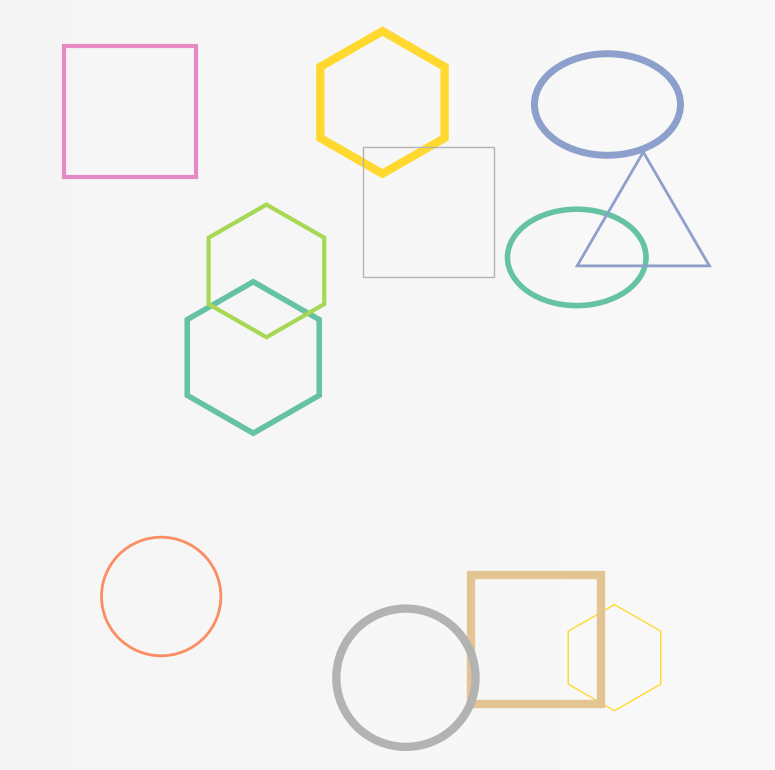[{"shape": "hexagon", "thickness": 2, "radius": 0.49, "center": [0.327, 0.536]}, {"shape": "oval", "thickness": 2, "radius": 0.45, "center": [0.744, 0.666]}, {"shape": "circle", "thickness": 1, "radius": 0.39, "center": [0.208, 0.225]}, {"shape": "oval", "thickness": 2.5, "radius": 0.47, "center": [0.784, 0.864]}, {"shape": "triangle", "thickness": 1, "radius": 0.49, "center": [0.83, 0.704]}, {"shape": "square", "thickness": 1.5, "radius": 0.43, "center": [0.167, 0.855]}, {"shape": "hexagon", "thickness": 1.5, "radius": 0.43, "center": [0.344, 0.648]}, {"shape": "hexagon", "thickness": 3, "radius": 0.46, "center": [0.494, 0.867]}, {"shape": "hexagon", "thickness": 0.5, "radius": 0.34, "center": [0.793, 0.146]}, {"shape": "square", "thickness": 3, "radius": 0.42, "center": [0.692, 0.169]}, {"shape": "square", "thickness": 0.5, "radius": 0.42, "center": [0.553, 0.724]}, {"shape": "circle", "thickness": 3, "radius": 0.45, "center": [0.524, 0.12]}]